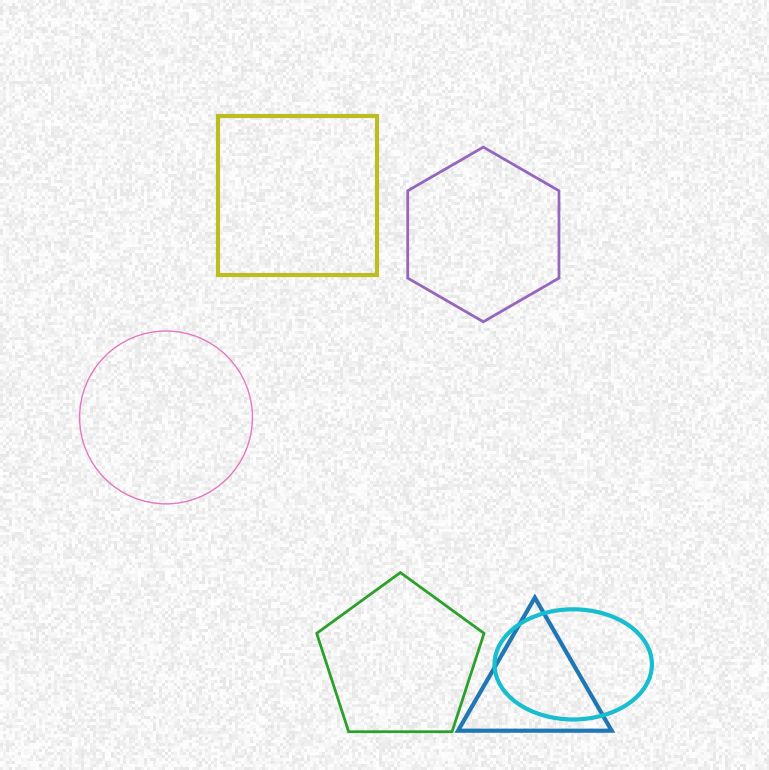[{"shape": "triangle", "thickness": 1.5, "radius": 0.58, "center": [0.695, 0.109]}, {"shape": "pentagon", "thickness": 1, "radius": 0.57, "center": [0.52, 0.142]}, {"shape": "hexagon", "thickness": 1, "radius": 0.57, "center": [0.628, 0.696]}, {"shape": "circle", "thickness": 0.5, "radius": 0.56, "center": [0.216, 0.458]}, {"shape": "square", "thickness": 1.5, "radius": 0.52, "center": [0.386, 0.746]}, {"shape": "oval", "thickness": 1.5, "radius": 0.51, "center": [0.744, 0.137]}]